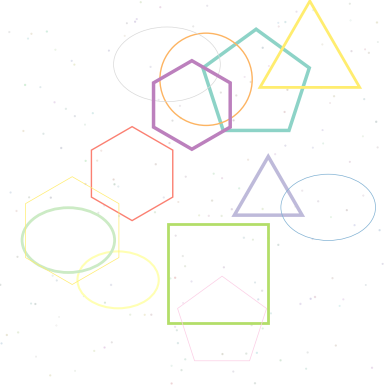[{"shape": "pentagon", "thickness": 2.5, "radius": 0.73, "center": [0.665, 0.779]}, {"shape": "oval", "thickness": 1.5, "radius": 0.53, "center": [0.307, 0.273]}, {"shape": "triangle", "thickness": 2.5, "radius": 0.51, "center": [0.697, 0.492]}, {"shape": "hexagon", "thickness": 1, "radius": 0.61, "center": [0.343, 0.549]}, {"shape": "oval", "thickness": 0.5, "radius": 0.61, "center": [0.852, 0.461]}, {"shape": "circle", "thickness": 1, "radius": 0.6, "center": [0.535, 0.794]}, {"shape": "square", "thickness": 2, "radius": 0.65, "center": [0.566, 0.289]}, {"shape": "pentagon", "thickness": 0.5, "radius": 0.61, "center": [0.577, 0.161]}, {"shape": "oval", "thickness": 0.5, "radius": 0.69, "center": [0.434, 0.833]}, {"shape": "hexagon", "thickness": 2.5, "radius": 0.57, "center": [0.498, 0.727]}, {"shape": "oval", "thickness": 2, "radius": 0.6, "center": [0.177, 0.376]}, {"shape": "hexagon", "thickness": 0.5, "radius": 0.7, "center": [0.188, 0.401]}, {"shape": "triangle", "thickness": 2, "radius": 0.75, "center": [0.805, 0.848]}]